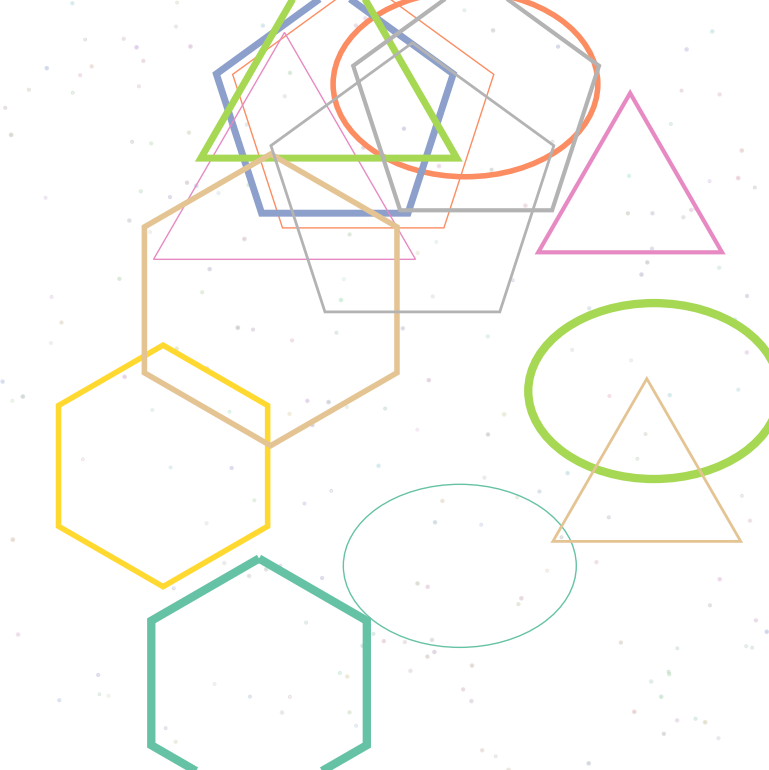[{"shape": "hexagon", "thickness": 3, "radius": 0.81, "center": [0.336, 0.113]}, {"shape": "oval", "thickness": 0.5, "radius": 0.76, "center": [0.597, 0.265]}, {"shape": "pentagon", "thickness": 0.5, "radius": 0.89, "center": [0.472, 0.848]}, {"shape": "oval", "thickness": 2, "radius": 0.86, "center": [0.604, 0.891]}, {"shape": "pentagon", "thickness": 2.5, "radius": 0.81, "center": [0.435, 0.854]}, {"shape": "triangle", "thickness": 1.5, "radius": 0.69, "center": [0.818, 0.741]}, {"shape": "triangle", "thickness": 0.5, "radius": 0.98, "center": [0.37, 0.761]}, {"shape": "oval", "thickness": 3, "radius": 0.82, "center": [0.849, 0.492]}, {"shape": "triangle", "thickness": 2.5, "radius": 0.96, "center": [0.427, 0.891]}, {"shape": "hexagon", "thickness": 2, "radius": 0.78, "center": [0.212, 0.395]}, {"shape": "triangle", "thickness": 1, "radius": 0.7, "center": [0.84, 0.367]}, {"shape": "hexagon", "thickness": 2, "radius": 0.95, "center": [0.352, 0.611]}, {"shape": "pentagon", "thickness": 1.5, "radius": 0.84, "center": [0.618, 0.863]}, {"shape": "pentagon", "thickness": 1, "radius": 0.97, "center": [0.536, 0.751]}]